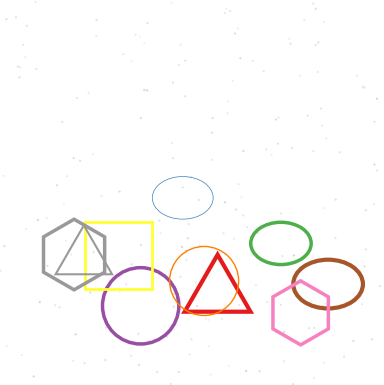[{"shape": "triangle", "thickness": 3, "radius": 0.49, "center": [0.565, 0.24]}, {"shape": "oval", "thickness": 0.5, "radius": 0.4, "center": [0.475, 0.486]}, {"shape": "oval", "thickness": 2.5, "radius": 0.39, "center": [0.73, 0.368]}, {"shape": "circle", "thickness": 2.5, "radius": 0.5, "center": [0.365, 0.206]}, {"shape": "circle", "thickness": 1, "radius": 0.45, "center": [0.53, 0.27]}, {"shape": "square", "thickness": 2, "radius": 0.44, "center": [0.308, 0.337]}, {"shape": "oval", "thickness": 3, "radius": 0.45, "center": [0.852, 0.262]}, {"shape": "hexagon", "thickness": 2.5, "radius": 0.42, "center": [0.781, 0.187]}, {"shape": "triangle", "thickness": 1.5, "radius": 0.42, "center": [0.218, 0.33]}, {"shape": "hexagon", "thickness": 2.5, "radius": 0.46, "center": [0.192, 0.339]}]